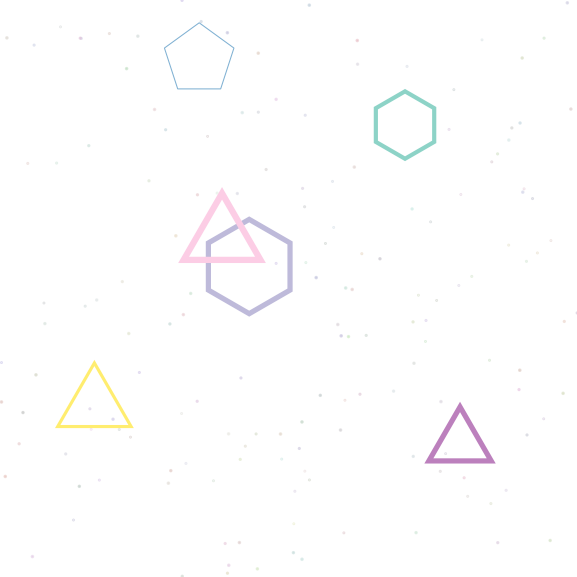[{"shape": "hexagon", "thickness": 2, "radius": 0.29, "center": [0.701, 0.783]}, {"shape": "hexagon", "thickness": 2.5, "radius": 0.41, "center": [0.432, 0.538]}, {"shape": "pentagon", "thickness": 0.5, "radius": 0.32, "center": [0.345, 0.896]}, {"shape": "triangle", "thickness": 3, "radius": 0.38, "center": [0.384, 0.588]}, {"shape": "triangle", "thickness": 2.5, "radius": 0.31, "center": [0.797, 0.232]}, {"shape": "triangle", "thickness": 1.5, "radius": 0.37, "center": [0.163, 0.297]}]